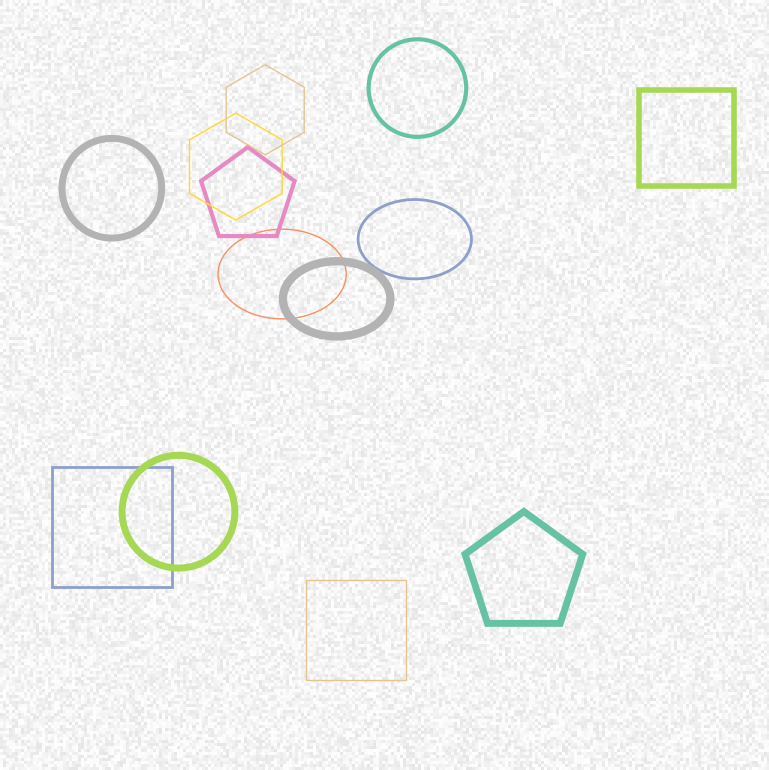[{"shape": "pentagon", "thickness": 2.5, "radius": 0.4, "center": [0.68, 0.255]}, {"shape": "circle", "thickness": 1.5, "radius": 0.32, "center": [0.542, 0.886]}, {"shape": "oval", "thickness": 0.5, "radius": 0.42, "center": [0.366, 0.644]}, {"shape": "oval", "thickness": 1, "radius": 0.37, "center": [0.539, 0.689]}, {"shape": "square", "thickness": 1, "radius": 0.39, "center": [0.145, 0.315]}, {"shape": "pentagon", "thickness": 1.5, "radius": 0.32, "center": [0.322, 0.745]}, {"shape": "square", "thickness": 2, "radius": 0.31, "center": [0.892, 0.821]}, {"shape": "circle", "thickness": 2.5, "radius": 0.37, "center": [0.232, 0.335]}, {"shape": "hexagon", "thickness": 0.5, "radius": 0.35, "center": [0.306, 0.784]}, {"shape": "hexagon", "thickness": 0.5, "radius": 0.29, "center": [0.344, 0.857]}, {"shape": "square", "thickness": 0.5, "radius": 0.32, "center": [0.462, 0.182]}, {"shape": "oval", "thickness": 3, "radius": 0.35, "center": [0.437, 0.612]}, {"shape": "circle", "thickness": 2.5, "radius": 0.32, "center": [0.145, 0.756]}]